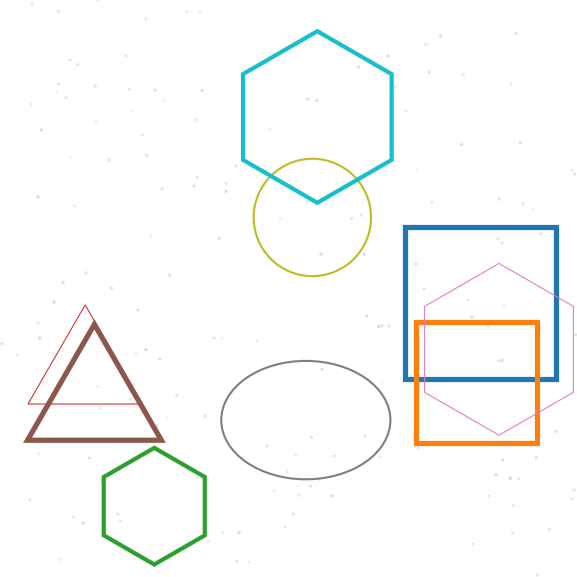[{"shape": "square", "thickness": 2.5, "radius": 0.66, "center": [0.832, 0.474]}, {"shape": "square", "thickness": 2.5, "radius": 0.53, "center": [0.825, 0.336]}, {"shape": "hexagon", "thickness": 2, "radius": 0.51, "center": [0.267, 0.123]}, {"shape": "triangle", "thickness": 0.5, "radius": 0.57, "center": [0.148, 0.357]}, {"shape": "triangle", "thickness": 2.5, "radius": 0.67, "center": [0.163, 0.304]}, {"shape": "hexagon", "thickness": 0.5, "radius": 0.74, "center": [0.864, 0.394]}, {"shape": "oval", "thickness": 1, "radius": 0.73, "center": [0.53, 0.272]}, {"shape": "circle", "thickness": 1, "radius": 0.51, "center": [0.541, 0.623]}, {"shape": "hexagon", "thickness": 2, "radius": 0.74, "center": [0.549, 0.797]}]